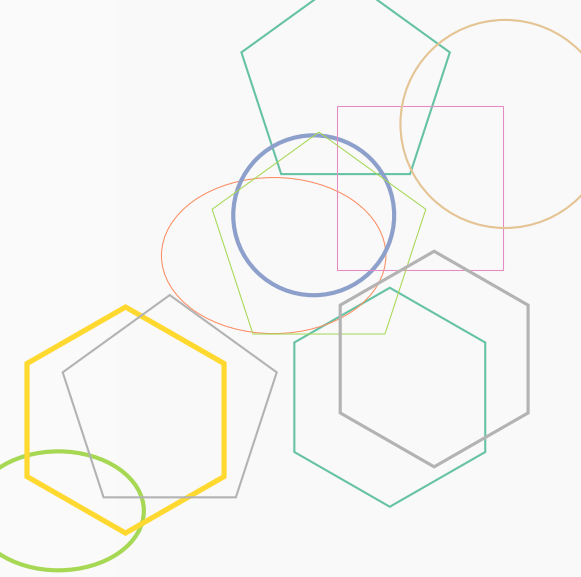[{"shape": "hexagon", "thickness": 1, "radius": 0.95, "center": [0.671, 0.311]}, {"shape": "pentagon", "thickness": 1, "radius": 0.94, "center": [0.595, 0.85]}, {"shape": "oval", "thickness": 0.5, "radius": 0.97, "center": [0.471, 0.557]}, {"shape": "circle", "thickness": 2, "radius": 0.69, "center": [0.54, 0.626]}, {"shape": "square", "thickness": 0.5, "radius": 0.71, "center": [0.723, 0.673]}, {"shape": "oval", "thickness": 2, "radius": 0.74, "center": [0.1, 0.115]}, {"shape": "pentagon", "thickness": 0.5, "radius": 0.97, "center": [0.549, 0.577]}, {"shape": "hexagon", "thickness": 2.5, "radius": 0.98, "center": [0.216, 0.272]}, {"shape": "circle", "thickness": 1, "radius": 0.9, "center": [0.869, 0.785]}, {"shape": "pentagon", "thickness": 1, "radius": 0.97, "center": [0.292, 0.295]}, {"shape": "hexagon", "thickness": 1.5, "radius": 0.93, "center": [0.747, 0.377]}]